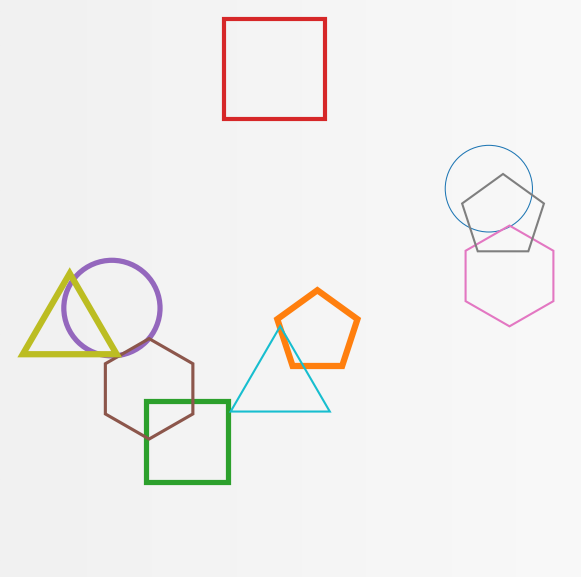[{"shape": "circle", "thickness": 0.5, "radius": 0.38, "center": [0.841, 0.672]}, {"shape": "pentagon", "thickness": 3, "radius": 0.36, "center": [0.546, 0.424]}, {"shape": "square", "thickness": 2.5, "radius": 0.35, "center": [0.322, 0.235]}, {"shape": "square", "thickness": 2, "radius": 0.44, "center": [0.472, 0.88]}, {"shape": "circle", "thickness": 2.5, "radius": 0.41, "center": [0.193, 0.466]}, {"shape": "hexagon", "thickness": 1.5, "radius": 0.43, "center": [0.257, 0.326]}, {"shape": "hexagon", "thickness": 1, "radius": 0.44, "center": [0.877, 0.521]}, {"shape": "pentagon", "thickness": 1, "radius": 0.37, "center": [0.865, 0.624]}, {"shape": "triangle", "thickness": 3, "radius": 0.47, "center": [0.12, 0.432]}, {"shape": "triangle", "thickness": 1, "radius": 0.49, "center": [0.482, 0.336]}]